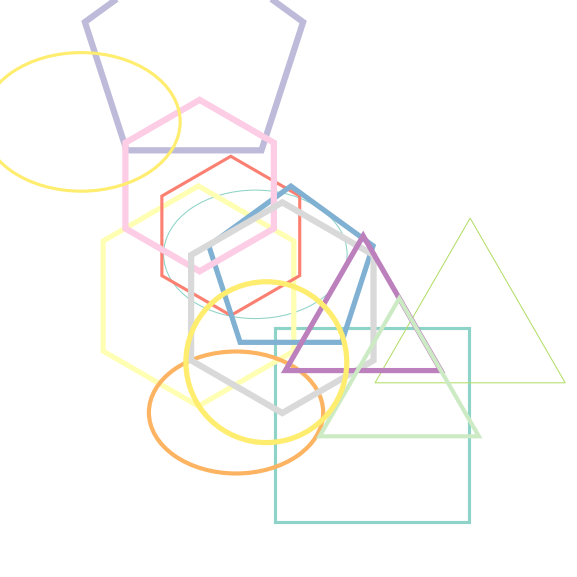[{"shape": "oval", "thickness": 0.5, "radius": 0.79, "center": [0.442, 0.559]}, {"shape": "square", "thickness": 1.5, "radius": 0.84, "center": [0.644, 0.263]}, {"shape": "hexagon", "thickness": 2.5, "radius": 0.95, "center": [0.344, 0.486]}, {"shape": "pentagon", "thickness": 3, "radius": 0.99, "center": [0.336, 0.9]}, {"shape": "hexagon", "thickness": 1.5, "radius": 0.69, "center": [0.4, 0.591]}, {"shape": "pentagon", "thickness": 2.5, "radius": 0.75, "center": [0.504, 0.527]}, {"shape": "oval", "thickness": 2, "radius": 0.75, "center": [0.409, 0.285]}, {"shape": "triangle", "thickness": 0.5, "radius": 0.95, "center": [0.814, 0.431]}, {"shape": "hexagon", "thickness": 3, "radius": 0.74, "center": [0.346, 0.678]}, {"shape": "hexagon", "thickness": 3, "radius": 0.91, "center": [0.489, 0.466]}, {"shape": "triangle", "thickness": 2.5, "radius": 0.78, "center": [0.629, 0.435]}, {"shape": "triangle", "thickness": 2, "radius": 0.8, "center": [0.691, 0.323]}, {"shape": "circle", "thickness": 2.5, "radius": 0.7, "center": [0.461, 0.372]}, {"shape": "oval", "thickness": 1.5, "radius": 0.86, "center": [0.141, 0.788]}]